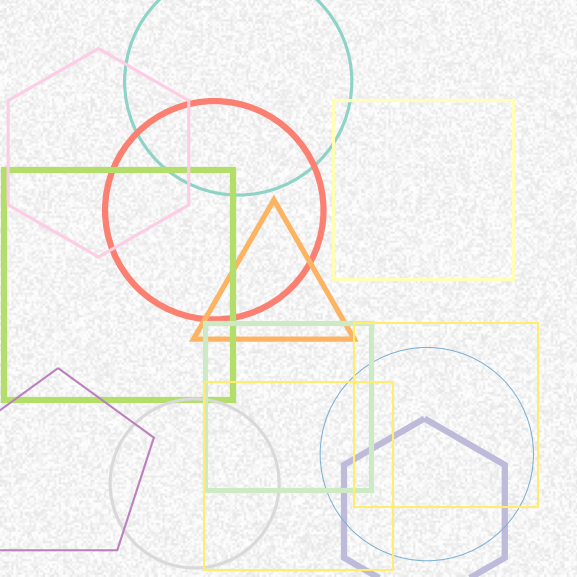[{"shape": "circle", "thickness": 1.5, "radius": 0.98, "center": [0.413, 0.858]}, {"shape": "square", "thickness": 1.5, "radius": 0.78, "center": [0.732, 0.671]}, {"shape": "hexagon", "thickness": 3, "radius": 0.8, "center": [0.735, 0.114]}, {"shape": "circle", "thickness": 3, "radius": 0.95, "center": [0.371, 0.635]}, {"shape": "circle", "thickness": 0.5, "radius": 0.92, "center": [0.739, 0.213]}, {"shape": "triangle", "thickness": 2.5, "radius": 0.8, "center": [0.474, 0.492]}, {"shape": "square", "thickness": 3, "radius": 0.99, "center": [0.205, 0.506]}, {"shape": "hexagon", "thickness": 1.5, "radius": 0.9, "center": [0.171, 0.735]}, {"shape": "circle", "thickness": 1.5, "radius": 0.73, "center": [0.337, 0.162]}, {"shape": "pentagon", "thickness": 1, "radius": 0.87, "center": [0.101, 0.187]}, {"shape": "square", "thickness": 2.5, "radius": 0.72, "center": [0.499, 0.295]}, {"shape": "square", "thickness": 1, "radius": 0.8, "center": [0.772, 0.28]}, {"shape": "square", "thickness": 1, "radius": 0.82, "center": [0.517, 0.175]}]